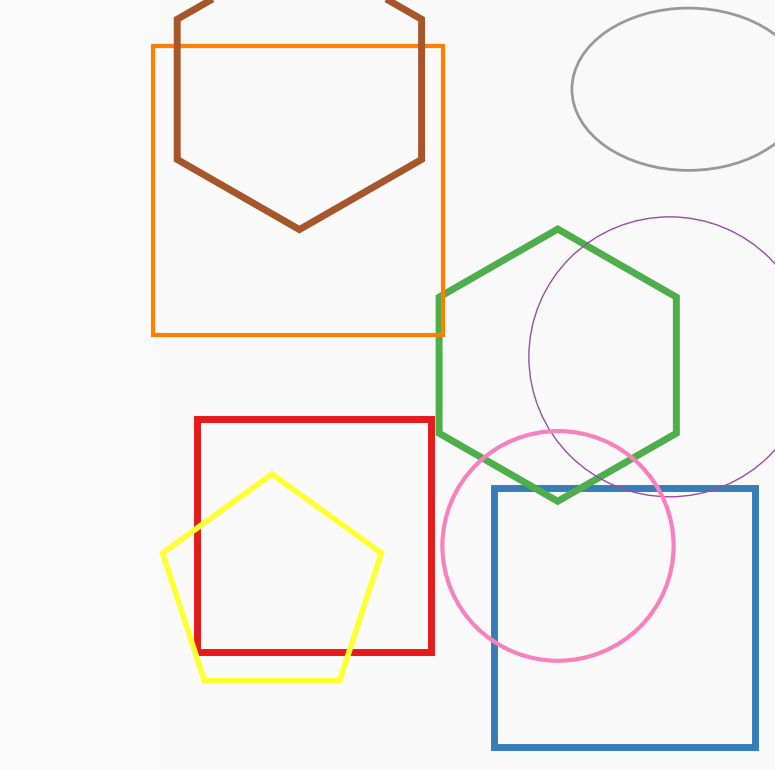[{"shape": "square", "thickness": 2.5, "radius": 0.76, "center": [0.405, 0.305]}, {"shape": "square", "thickness": 2.5, "radius": 0.84, "center": [0.806, 0.198]}, {"shape": "hexagon", "thickness": 2.5, "radius": 0.88, "center": [0.72, 0.526]}, {"shape": "circle", "thickness": 0.5, "radius": 0.91, "center": [0.864, 0.537]}, {"shape": "square", "thickness": 1.5, "radius": 0.94, "center": [0.384, 0.753]}, {"shape": "pentagon", "thickness": 2, "radius": 0.74, "center": [0.351, 0.236]}, {"shape": "hexagon", "thickness": 2.5, "radius": 0.91, "center": [0.386, 0.884]}, {"shape": "circle", "thickness": 1.5, "radius": 0.75, "center": [0.72, 0.291]}, {"shape": "oval", "thickness": 1, "radius": 0.75, "center": [0.889, 0.884]}]